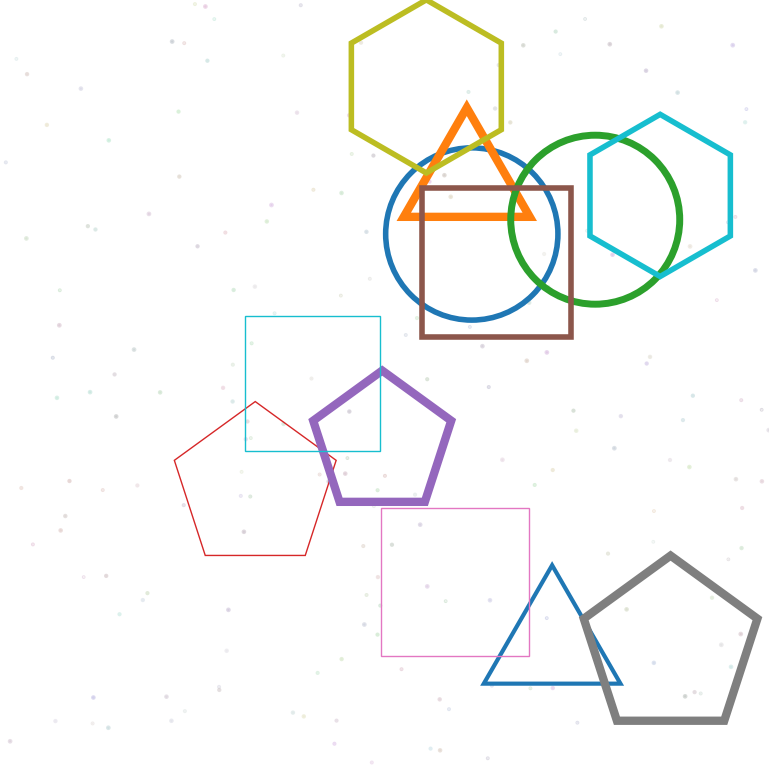[{"shape": "triangle", "thickness": 1.5, "radius": 0.51, "center": [0.717, 0.163]}, {"shape": "circle", "thickness": 2, "radius": 0.56, "center": [0.613, 0.696]}, {"shape": "triangle", "thickness": 3, "radius": 0.47, "center": [0.606, 0.766]}, {"shape": "circle", "thickness": 2.5, "radius": 0.55, "center": [0.773, 0.715]}, {"shape": "pentagon", "thickness": 0.5, "radius": 0.55, "center": [0.331, 0.368]}, {"shape": "pentagon", "thickness": 3, "radius": 0.47, "center": [0.496, 0.425]}, {"shape": "square", "thickness": 2, "radius": 0.48, "center": [0.645, 0.66]}, {"shape": "square", "thickness": 0.5, "radius": 0.48, "center": [0.591, 0.244]}, {"shape": "pentagon", "thickness": 3, "radius": 0.59, "center": [0.871, 0.16]}, {"shape": "hexagon", "thickness": 2, "radius": 0.56, "center": [0.554, 0.888]}, {"shape": "hexagon", "thickness": 2, "radius": 0.53, "center": [0.857, 0.746]}, {"shape": "square", "thickness": 0.5, "radius": 0.44, "center": [0.406, 0.502]}]